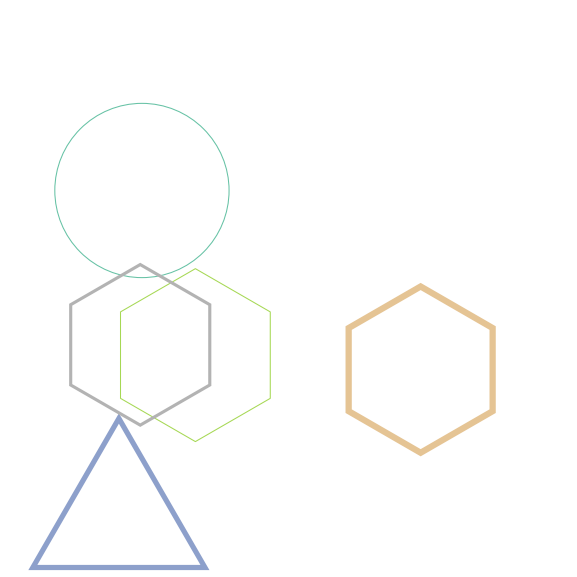[{"shape": "circle", "thickness": 0.5, "radius": 0.75, "center": [0.246, 0.669]}, {"shape": "triangle", "thickness": 2.5, "radius": 0.86, "center": [0.206, 0.102]}, {"shape": "hexagon", "thickness": 0.5, "radius": 0.75, "center": [0.338, 0.384]}, {"shape": "hexagon", "thickness": 3, "radius": 0.72, "center": [0.728, 0.359]}, {"shape": "hexagon", "thickness": 1.5, "radius": 0.7, "center": [0.243, 0.402]}]